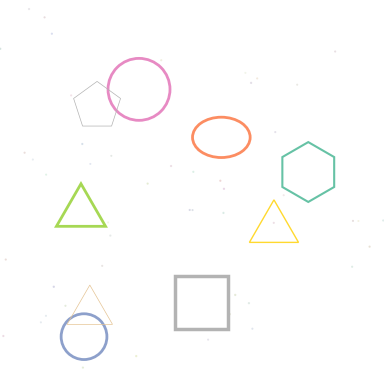[{"shape": "hexagon", "thickness": 1.5, "radius": 0.39, "center": [0.801, 0.553]}, {"shape": "oval", "thickness": 2, "radius": 0.37, "center": [0.575, 0.643]}, {"shape": "circle", "thickness": 2, "radius": 0.3, "center": [0.218, 0.126]}, {"shape": "circle", "thickness": 2, "radius": 0.4, "center": [0.361, 0.768]}, {"shape": "triangle", "thickness": 2, "radius": 0.37, "center": [0.21, 0.449]}, {"shape": "triangle", "thickness": 1, "radius": 0.37, "center": [0.712, 0.407]}, {"shape": "triangle", "thickness": 0.5, "radius": 0.34, "center": [0.233, 0.192]}, {"shape": "pentagon", "thickness": 0.5, "radius": 0.32, "center": [0.252, 0.724]}, {"shape": "square", "thickness": 2.5, "radius": 0.35, "center": [0.524, 0.214]}]